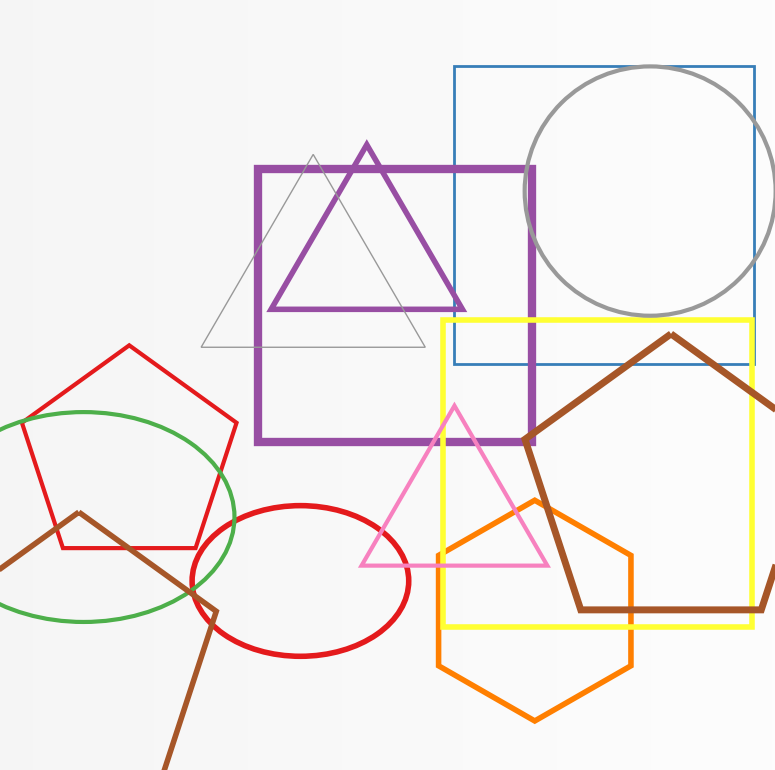[{"shape": "pentagon", "thickness": 1.5, "radius": 0.73, "center": [0.167, 0.406]}, {"shape": "oval", "thickness": 2, "radius": 0.7, "center": [0.388, 0.245]}, {"shape": "square", "thickness": 1, "radius": 0.97, "center": [0.779, 0.72]}, {"shape": "oval", "thickness": 1.5, "radius": 0.97, "center": [0.108, 0.329]}, {"shape": "triangle", "thickness": 2, "radius": 0.71, "center": [0.473, 0.67]}, {"shape": "square", "thickness": 3, "radius": 0.89, "center": [0.509, 0.603]}, {"shape": "hexagon", "thickness": 2, "radius": 0.72, "center": [0.69, 0.207]}, {"shape": "square", "thickness": 2, "radius": 1.0, "center": [0.771, 0.385]}, {"shape": "pentagon", "thickness": 2.5, "radius": 0.99, "center": [0.866, 0.368]}, {"shape": "pentagon", "thickness": 2, "radius": 0.93, "center": [0.102, 0.148]}, {"shape": "triangle", "thickness": 1.5, "radius": 0.69, "center": [0.586, 0.335]}, {"shape": "triangle", "thickness": 0.5, "radius": 0.83, "center": [0.404, 0.632]}, {"shape": "circle", "thickness": 1.5, "radius": 0.81, "center": [0.839, 0.752]}]